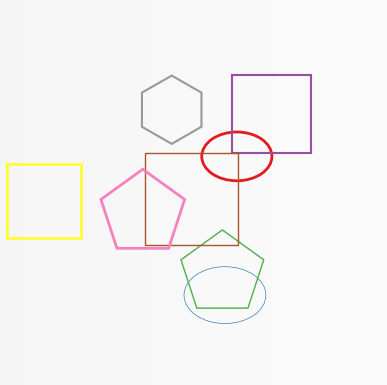[{"shape": "oval", "thickness": 2, "radius": 0.45, "center": [0.611, 0.594]}, {"shape": "oval", "thickness": 0.5, "radius": 0.53, "center": [0.58, 0.233]}, {"shape": "pentagon", "thickness": 1, "radius": 0.56, "center": [0.574, 0.291]}, {"shape": "square", "thickness": 1.5, "radius": 0.51, "center": [0.7, 0.704]}, {"shape": "square", "thickness": 2, "radius": 0.48, "center": [0.114, 0.477]}, {"shape": "square", "thickness": 1, "radius": 0.6, "center": [0.494, 0.484]}, {"shape": "pentagon", "thickness": 2, "radius": 0.57, "center": [0.368, 0.447]}, {"shape": "hexagon", "thickness": 1.5, "radius": 0.44, "center": [0.443, 0.715]}]